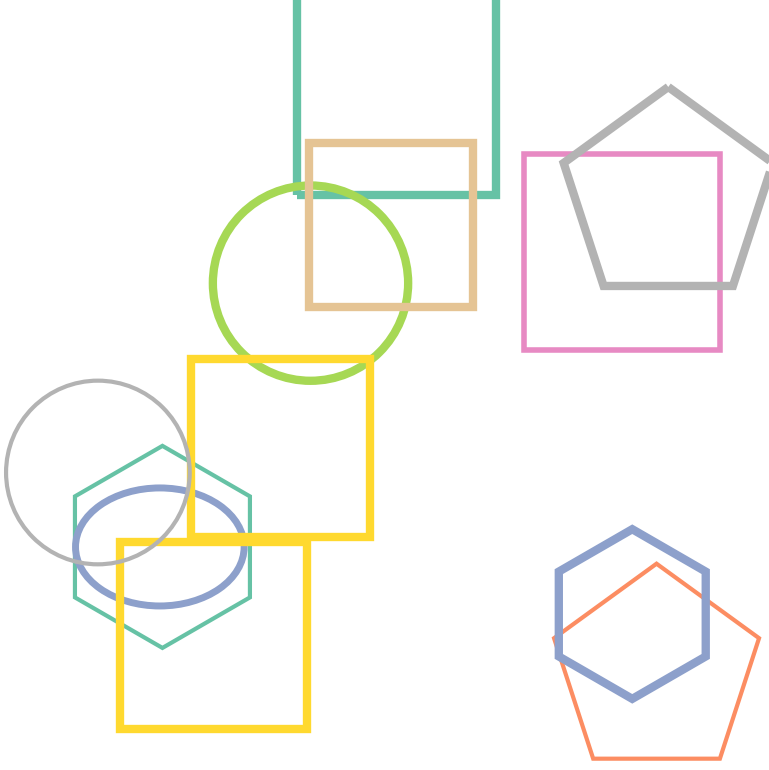[{"shape": "square", "thickness": 3, "radius": 0.64, "center": [0.515, 0.875]}, {"shape": "hexagon", "thickness": 1.5, "radius": 0.66, "center": [0.211, 0.29]}, {"shape": "pentagon", "thickness": 1.5, "radius": 0.7, "center": [0.853, 0.128]}, {"shape": "oval", "thickness": 2.5, "radius": 0.55, "center": [0.208, 0.29]}, {"shape": "hexagon", "thickness": 3, "radius": 0.55, "center": [0.821, 0.203]}, {"shape": "square", "thickness": 2, "radius": 0.64, "center": [0.808, 0.673]}, {"shape": "circle", "thickness": 3, "radius": 0.63, "center": [0.403, 0.632]}, {"shape": "square", "thickness": 3, "radius": 0.61, "center": [0.277, 0.175]}, {"shape": "square", "thickness": 3, "radius": 0.58, "center": [0.365, 0.418]}, {"shape": "square", "thickness": 3, "radius": 0.53, "center": [0.508, 0.708]}, {"shape": "pentagon", "thickness": 3, "radius": 0.71, "center": [0.868, 0.744]}, {"shape": "circle", "thickness": 1.5, "radius": 0.6, "center": [0.127, 0.386]}]